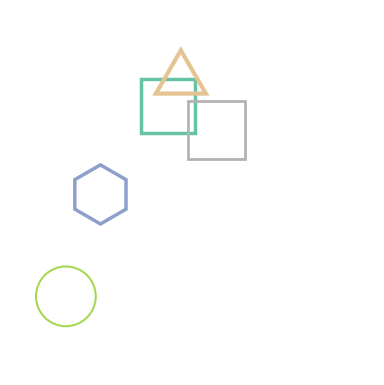[{"shape": "square", "thickness": 2.5, "radius": 0.35, "center": [0.435, 0.726]}, {"shape": "hexagon", "thickness": 2.5, "radius": 0.38, "center": [0.261, 0.495]}, {"shape": "circle", "thickness": 1.5, "radius": 0.39, "center": [0.171, 0.23]}, {"shape": "triangle", "thickness": 3, "radius": 0.37, "center": [0.47, 0.794]}, {"shape": "square", "thickness": 2, "radius": 0.37, "center": [0.562, 0.662]}]